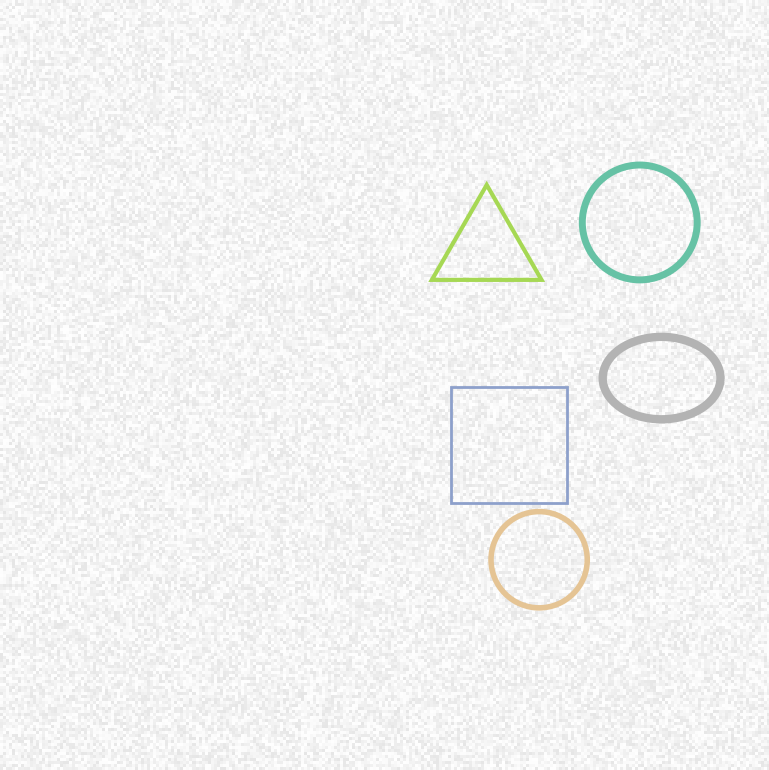[{"shape": "circle", "thickness": 2.5, "radius": 0.37, "center": [0.831, 0.711]}, {"shape": "square", "thickness": 1, "radius": 0.38, "center": [0.661, 0.422]}, {"shape": "triangle", "thickness": 1.5, "radius": 0.41, "center": [0.632, 0.678]}, {"shape": "circle", "thickness": 2, "radius": 0.31, "center": [0.7, 0.273]}, {"shape": "oval", "thickness": 3, "radius": 0.38, "center": [0.859, 0.509]}]